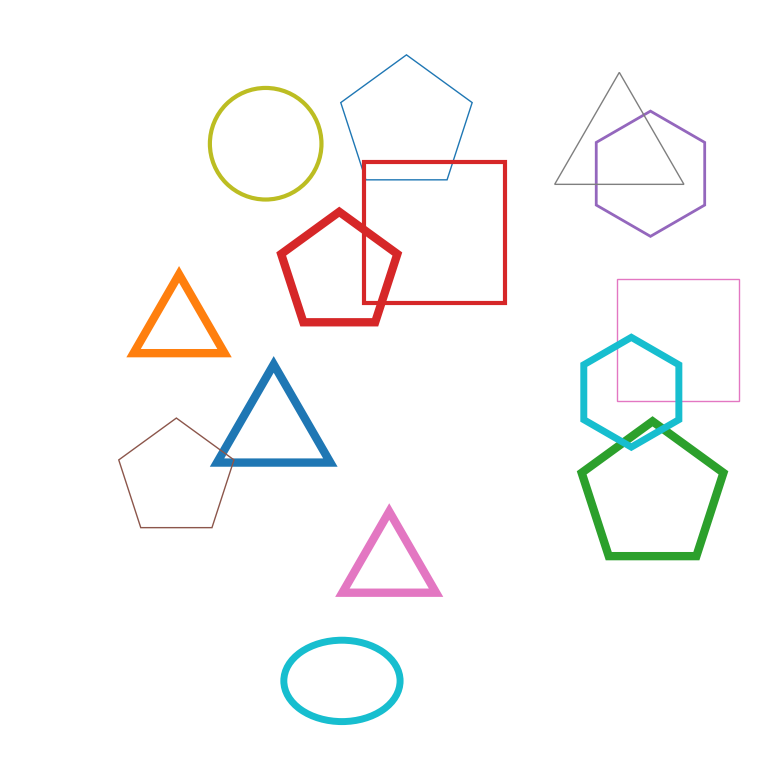[{"shape": "triangle", "thickness": 3, "radius": 0.42, "center": [0.355, 0.442]}, {"shape": "pentagon", "thickness": 0.5, "radius": 0.45, "center": [0.528, 0.839]}, {"shape": "triangle", "thickness": 3, "radius": 0.34, "center": [0.233, 0.575]}, {"shape": "pentagon", "thickness": 3, "radius": 0.48, "center": [0.847, 0.356]}, {"shape": "square", "thickness": 1.5, "radius": 0.46, "center": [0.564, 0.698]}, {"shape": "pentagon", "thickness": 3, "radius": 0.4, "center": [0.441, 0.646]}, {"shape": "hexagon", "thickness": 1, "radius": 0.41, "center": [0.845, 0.774]}, {"shape": "pentagon", "thickness": 0.5, "radius": 0.39, "center": [0.229, 0.378]}, {"shape": "triangle", "thickness": 3, "radius": 0.35, "center": [0.505, 0.265]}, {"shape": "square", "thickness": 0.5, "radius": 0.4, "center": [0.88, 0.558]}, {"shape": "triangle", "thickness": 0.5, "radius": 0.48, "center": [0.804, 0.809]}, {"shape": "circle", "thickness": 1.5, "radius": 0.36, "center": [0.345, 0.813]}, {"shape": "hexagon", "thickness": 2.5, "radius": 0.36, "center": [0.82, 0.491]}, {"shape": "oval", "thickness": 2.5, "radius": 0.38, "center": [0.444, 0.116]}]